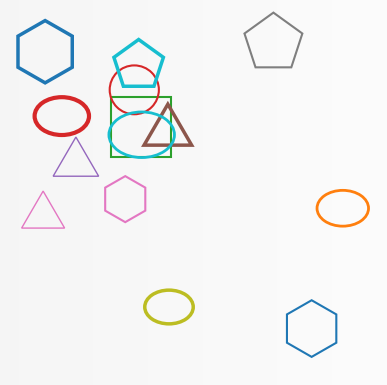[{"shape": "hexagon", "thickness": 2.5, "radius": 0.4, "center": [0.116, 0.866]}, {"shape": "hexagon", "thickness": 1.5, "radius": 0.37, "center": [0.804, 0.147]}, {"shape": "oval", "thickness": 2, "radius": 0.33, "center": [0.885, 0.459]}, {"shape": "square", "thickness": 1.5, "radius": 0.39, "center": [0.364, 0.671]}, {"shape": "circle", "thickness": 1.5, "radius": 0.32, "center": [0.347, 0.767]}, {"shape": "oval", "thickness": 3, "radius": 0.35, "center": [0.16, 0.698]}, {"shape": "triangle", "thickness": 1, "radius": 0.34, "center": [0.196, 0.576]}, {"shape": "triangle", "thickness": 2.5, "radius": 0.35, "center": [0.433, 0.658]}, {"shape": "triangle", "thickness": 1, "radius": 0.32, "center": [0.111, 0.44]}, {"shape": "hexagon", "thickness": 1.5, "radius": 0.3, "center": [0.323, 0.483]}, {"shape": "pentagon", "thickness": 1.5, "radius": 0.39, "center": [0.706, 0.889]}, {"shape": "oval", "thickness": 2.5, "radius": 0.31, "center": [0.436, 0.203]}, {"shape": "pentagon", "thickness": 2.5, "radius": 0.34, "center": [0.358, 0.83]}, {"shape": "oval", "thickness": 2, "radius": 0.42, "center": [0.366, 0.65]}]